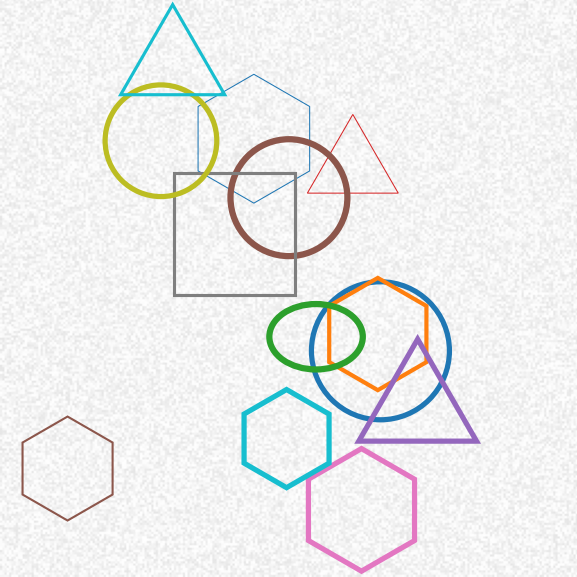[{"shape": "hexagon", "thickness": 0.5, "radius": 0.56, "center": [0.44, 0.759]}, {"shape": "circle", "thickness": 2.5, "radius": 0.6, "center": [0.659, 0.392]}, {"shape": "hexagon", "thickness": 2, "radius": 0.49, "center": [0.654, 0.421]}, {"shape": "oval", "thickness": 3, "radius": 0.4, "center": [0.547, 0.416]}, {"shape": "triangle", "thickness": 0.5, "radius": 0.45, "center": [0.611, 0.71]}, {"shape": "triangle", "thickness": 2.5, "radius": 0.59, "center": [0.723, 0.294]}, {"shape": "hexagon", "thickness": 1, "radius": 0.45, "center": [0.117, 0.188]}, {"shape": "circle", "thickness": 3, "radius": 0.51, "center": [0.5, 0.657]}, {"shape": "hexagon", "thickness": 2.5, "radius": 0.53, "center": [0.626, 0.116]}, {"shape": "square", "thickness": 1.5, "radius": 0.52, "center": [0.406, 0.594]}, {"shape": "circle", "thickness": 2.5, "radius": 0.48, "center": [0.279, 0.755]}, {"shape": "hexagon", "thickness": 2.5, "radius": 0.42, "center": [0.496, 0.24]}, {"shape": "triangle", "thickness": 1.5, "radius": 0.52, "center": [0.299, 0.887]}]